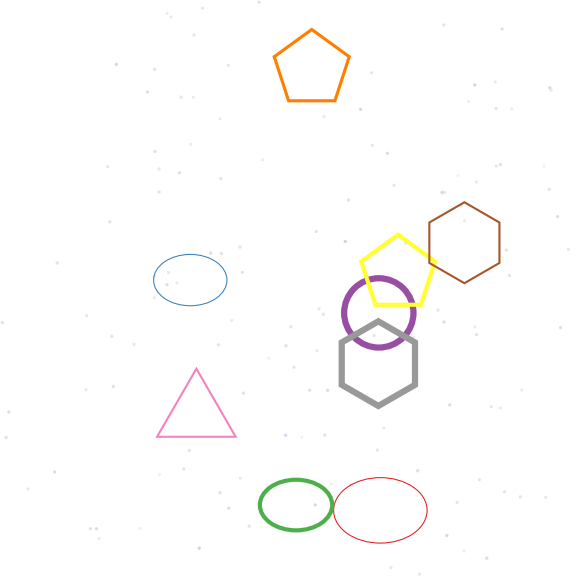[{"shape": "oval", "thickness": 0.5, "radius": 0.4, "center": [0.659, 0.115]}, {"shape": "oval", "thickness": 0.5, "radius": 0.32, "center": [0.329, 0.514]}, {"shape": "oval", "thickness": 2, "radius": 0.31, "center": [0.513, 0.125]}, {"shape": "circle", "thickness": 3, "radius": 0.3, "center": [0.656, 0.457]}, {"shape": "pentagon", "thickness": 1.5, "radius": 0.34, "center": [0.54, 0.88]}, {"shape": "pentagon", "thickness": 2, "radius": 0.34, "center": [0.689, 0.526]}, {"shape": "hexagon", "thickness": 1, "radius": 0.35, "center": [0.804, 0.579]}, {"shape": "triangle", "thickness": 1, "radius": 0.39, "center": [0.34, 0.282]}, {"shape": "hexagon", "thickness": 3, "radius": 0.37, "center": [0.655, 0.369]}]